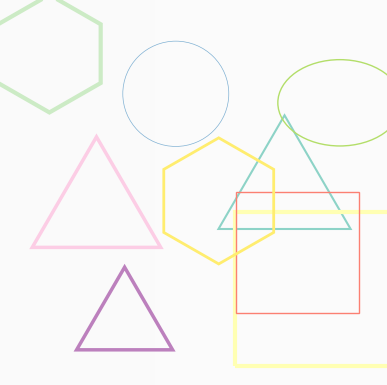[{"shape": "triangle", "thickness": 1.5, "radius": 0.98, "center": [0.734, 0.504]}, {"shape": "square", "thickness": 3, "radius": 1.0, "center": [0.807, 0.249]}, {"shape": "square", "thickness": 1, "radius": 0.79, "center": [0.767, 0.344]}, {"shape": "circle", "thickness": 0.5, "radius": 0.68, "center": [0.454, 0.756]}, {"shape": "oval", "thickness": 1, "radius": 0.8, "center": [0.877, 0.733]}, {"shape": "triangle", "thickness": 2.5, "radius": 0.96, "center": [0.249, 0.453]}, {"shape": "triangle", "thickness": 2.5, "radius": 0.72, "center": [0.322, 0.163]}, {"shape": "hexagon", "thickness": 3, "radius": 0.76, "center": [0.128, 0.861]}, {"shape": "hexagon", "thickness": 2, "radius": 0.82, "center": [0.564, 0.478]}]